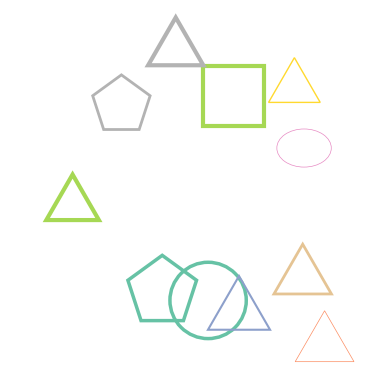[{"shape": "circle", "thickness": 2.5, "radius": 0.5, "center": [0.541, 0.22]}, {"shape": "pentagon", "thickness": 2.5, "radius": 0.47, "center": [0.421, 0.243]}, {"shape": "triangle", "thickness": 0.5, "radius": 0.44, "center": [0.843, 0.105]}, {"shape": "triangle", "thickness": 1.5, "radius": 0.47, "center": [0.621, 0.19]}, {"shape": "oval", "thickness": 0.5, "radius": 0.35, "center": [0.79, 0.616]}, {"shape": "square", "thickness": 3, "radius": 0.39, "center": [0.606, 0.751]}, {"shape": "triangle", "thickness": 3, "radius": 0.39, "center": [0.189, 0.468]}, {"shape": "triangle", "thickness": 1, "radius": 0.39, "center": [0.765, 0.773]}, {"shape": "triangle", "thickness": 2, "radius": 0.43, "center": [0.786, 0.28]}, {"shape": "pentagon", "thickness": 2, "radius": 0.39, "center": [0.315, 0.727]}, {"shape": "triangle", "thickness": 3, "radius": 0.41, "center": [0.456, 0.872]}]